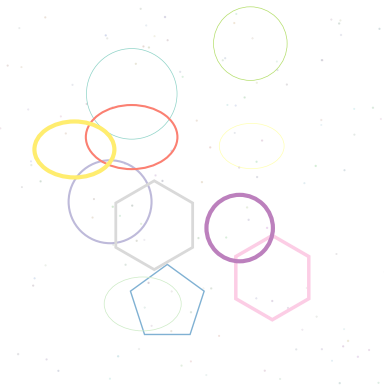[{"shape": "circle", "thickness": 0.5, "radius": 0.59, "center": [0.342, 0.756]}, {"shape": "oval", "thickness": 0.5, "radius": 0.42, "center": [0.654, 0.621]}, {"shape": "circle", "thickness": 1.5, "radius": 0.54, "center": [0.286, 0.476]}, {"shape": "oval", "thickness": 1.5, "radius": 0.59, "center": [0.342, 0.644]}, {"shape": "pentagon", "thickness": 1, "radius": 0.5, "center": [0.435, 0.213]}, {"shape": "circle", "thickness": 0.5, "radius": 0.48, "center": [0.65, 0.887]}, {"shape": "hexagon", "thickness": 2.5, "radius": 0.55, "center": [0.707, 0.279]}, {"shape": "hexagon", "thickness": 2, "radius": 0.58, "center": [0.401, 0.415]}, {"shape": "circle", "thickness": 3, "radius": 0.43, "center": [0.623, 0.408]}, {"shape": "oval", "thickness": 0.5, "radius": 0.5, "center": [0.371, 0.211]}, {"shape": "oval", "thickness": 3, "radius": 0.52, "center": [0.193, 0.612]}]